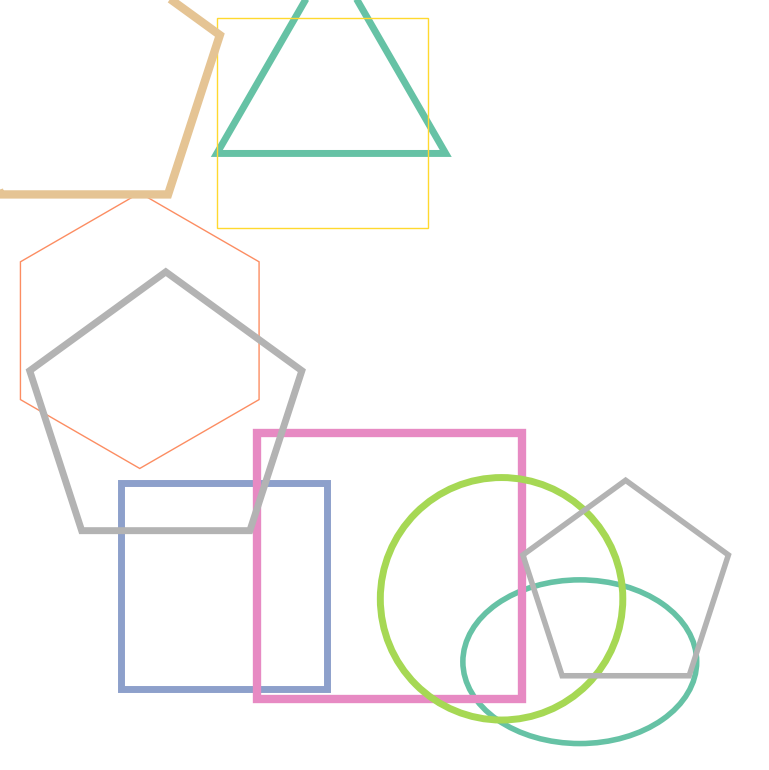[{"shape": "oval", "thickness": 2, "radius": 0.76, "center": [0.753, 0.141]}, {"shape": "triangle", "thickness": 2.5, "radius": 0.86, "center": [0.43, 0.887]}, {"shape": "hexagon", "thickness": 0.5, "radius": 0.89, "center": [0.182, 0.571]}, {"shape": "square", "thickness": 2.5, "radius": 0.67, "center": [0.291, 0.239]}, {"shape": "square", "thickness": 3, "radius": 0.86, "center": [0.506, 0.265]}, {"shape": "circle", "thickness": 2.5, "radius": 0.79, "center": [0.651, 0.222]}, {"shape": "square", "thickness": 0.5, "radius": 0.68, "center": [0.419, 0.84]}, {"shape": "pentagon", "thickness": 3, "radius": 0.93, "center": [0.109, 0.897]}, {"shape": "pentagon", "thickness": 2.5, "radius": 0.93, "center": [0.215, 0.461]}, {"shape": "pentagon", "thickness": 2, "radius": 0.7, "center": [0.813, 0.236]}]